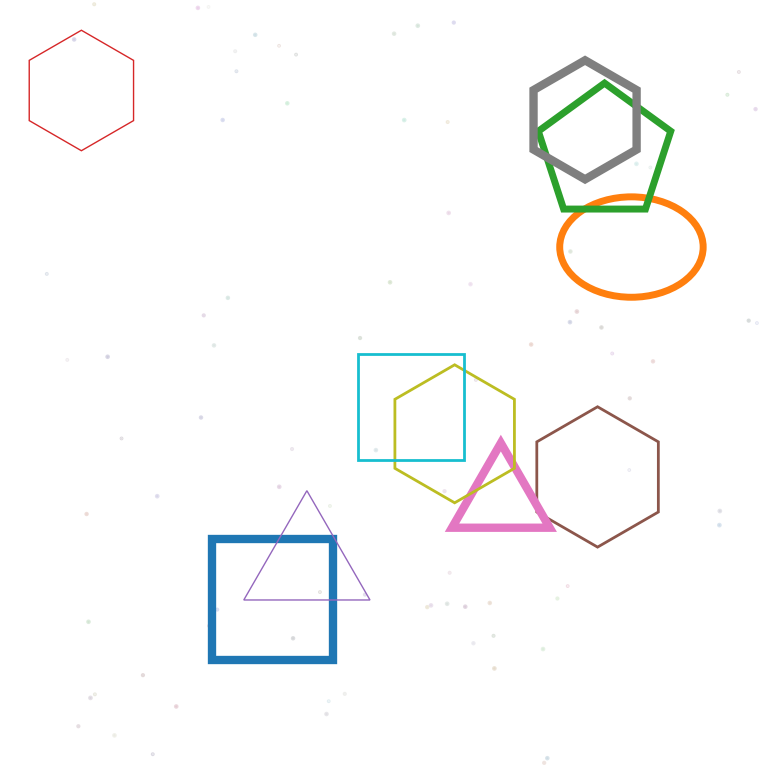[{"shape": "square", "thickness": 3, "radius": 0.39, "center": [0.354, 0.222]}, {"shape": "oval", "thickness": 2.5, "radius": 0.47, "center": [0.82, 0.679]}, {"shape": "pentagon", "thickness": 2.5, "radius": 0.45, "center": [0.785, 0.802]}, {"shape": "hexagon", "thickness": 0.5, "radius": 0.39, "center": [0.106, 0.882]}, {"shape": "triangle", "thickness": 0.5, "radius": 0.47, "center": [0.399, 0.268]}, {"shape": "hexagon", "thickness": 1, "radius": 0.46, "center": [0.776, 0.381]}, {"shape": "triangle", "thickness": 3, "radius": 0.37, "center": [0.65, 0.351]}, {"shape": "hexagon", "thickness": 3, "radius": 0.39, "center": [0.76, 0.844]}, {"shape": "hexagon", "thickness": 1, "radius": 0.45, "center": [0.59, 0.437]}, {"shape": "square", "thickness": 1, "radius": 0.34, "center": [0.534, 0.471]}]